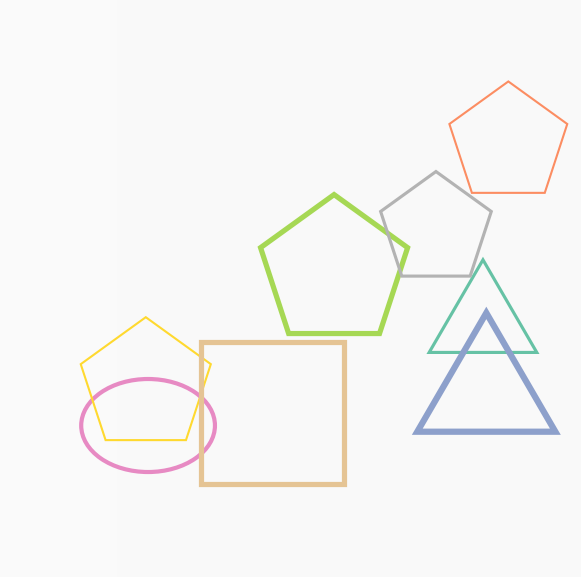[{"shape": "triangle", "thickness": 1.5, "radius": 0.53, "center": [0.831, 0.442]}, {"shape": "pentagon", "thickness": 1, "radius": 0.53, "center": [0.875, 0.751]}, {"shape": "triangle", "thickness": 3, "radius": 0.69, "center": [0.837, 0.32]}, {"shape": "oval", "thickness": 2, "radius": 0.58, "center": [0.255, 0.262]}, {"shape": "pentagon", "thickness": 2.5, "radius": 0.66, "center": [0.575, 0.529]}, {"shape": "pentagon", "thickness": 1, "radius": 0.59, "center": [0.251, 0.332]}, {"shape": "square", "thickness": 2.5, "radius": 0.61, "center": [0.469, 0.284]}, {"shape": "pentagon", "thickness": 1.5, "radius": 0.5, "center": [0.75, 0.602]}]